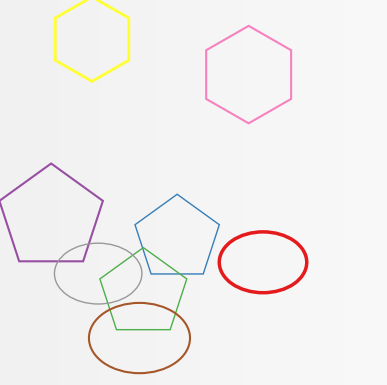[{"shape": "oval", "thickness": 2.5, "radius": 0.56, "center": [0.679, 0.319]}, {"shape": "pentagon", "thickness": 1, "radius": 0.57, "center": [0.457, 0.381]}, {"shape": "pentagon", "thickness": 1, "radius": 0.59, "center": [0.37, 0.239]}, {"shape": "pentagon", "thickness": 1.5, "radius": 0.7, "center": [0.132, 0.435]}, {"shape": "hexagon", "thickness": 2, "radius": 0.55, "center": [0.238, 0.898]}, {"shape": "oval", "thickness": 1.5, "radius": 0.65, "center": [0.36, 0.122]}, {"shape": "hexagon", "thickness": 1.5, "radius": 0.63, "center": [0.642, 0.806]}, {"shape": "oval", "thickness": 1, "radius": 0.56, "center": [0.253, 0.289]}]